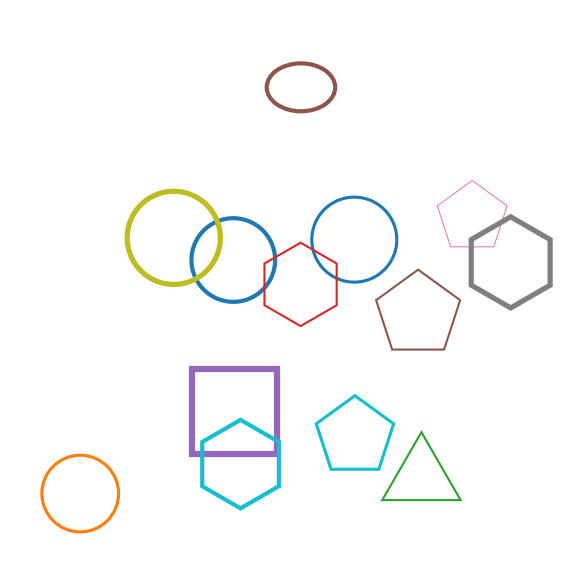[{"shape": "circle", "thickness": 2, "radius": 0.36, "center": [0.404, 0.549]}, {"shape": "circle", "thickness": 1.5, "radius": 0.37, "center": [0.613, 0.584]}, {"shape": "circle", "thickness": 1.5, "radius": 0.33, "center": [0.139, 0.144]}, {"shape": "triangle", "thickness": 1, "radius": 0.39, "center": [0.73, 0.172]}, {"shape": "hexagon", "thickness": 1, "radius": 0.36, "center": [0.52, 0.507]}, {"shape": "square", "thickness": 3, "radius": 0.37, "center": [0.406, 0.287]}, {"shape": "oval", "thickness": 2, "radius": 0.3, "center": [0.521, 0.848]}, {"shape": "pentagon", "thickness": 1, "radius": 0.38, "center": [0.724, 0.456]}, {"shape": "pentagon", "thickness": 0.5, "radius": 0.32, "center": [0.818, 0.623]}, {"shape": "hexagon", "thickness": 2.5, "radius": 0.39, "center": [0.884, 0.545]}, {"shape": "circle", "thickness": 2.5, "radius": 0.4, "center": [0.301, 0.587]}, {"shape": "pentagon", "thickness": 1.5, "radius": 0.35, "center": [0.615, 0.244]}, {"shape": "hexagon", "thickness": 2, "radius": 0.38, "center": [0.417, 0.196]}]